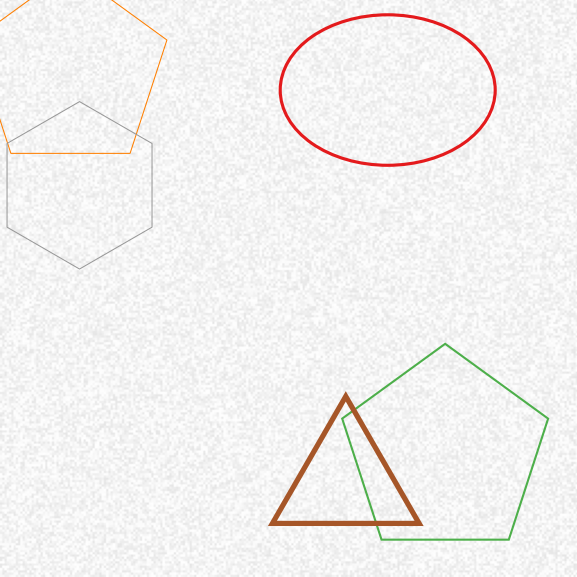[{"shape": "oval", "thickness": 1.5, "radius": 0.93, "center": [0.671, 0.843]}, {"shape": "pentagon", "thickness": 1, "radius": 0.94, "center": [0.771, 0.216]}, {"shape": "pentagon", "thickness": 0.5, "radius": 0.88, "center": [0.122, 0.876]}, {"shape": "triangle", "thickness": 2.5, "radius": 0.73, "center": [0.599, 0.166]}, {"shape": "hexagon", "thickness": 0.5, "radius": 0.72, "center": [0.138, 0.678]}]